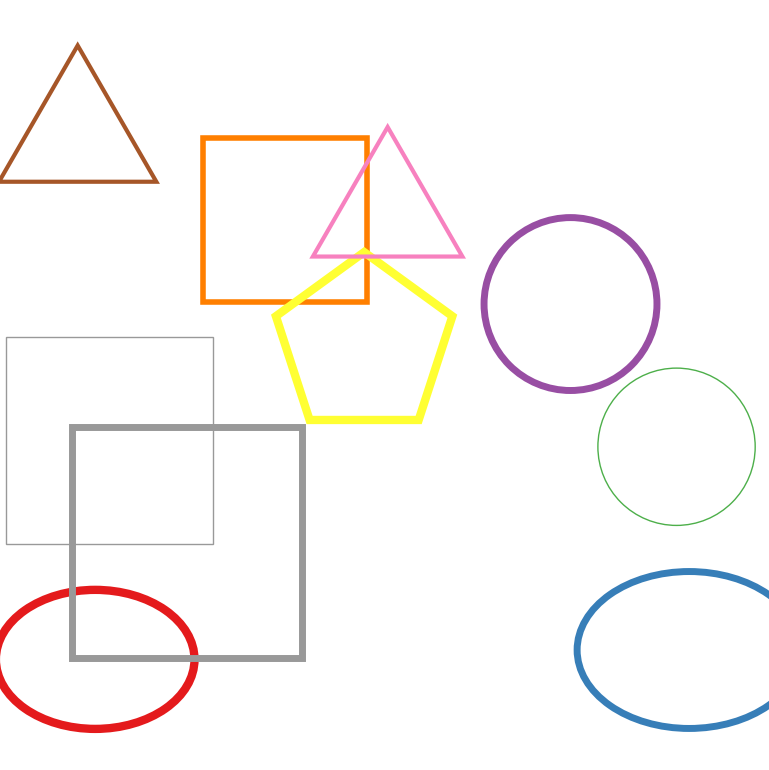[{"shape": "oval", "thickness": 3, "radius": 0.64, "center": [0.124, 0.144]}, {"shape": "oval", "thickness": 2.5, "radius": 0.73, "center": [0.895, 0.156]}, {"shape": "circle", "thickness": 0.5, "radius": 0.51, "center": [0.879, 0.42]}, {"shape": "circle", "thickness": 2.5, "radius": 0.56, "center": [0.741, 0.605]}, {"shape": "square", "thickness": 2, "radius": 0.53, "center": [0.37, 0.714]}, {"shape": "pentagon", "thickness": 3, "radius": 0.6, "center": [0.473, 0.552]}, {"shape": "triangle", "thickness": 1.5, "radius": 0.59, "center": [0.101, 0.823]}, {"shape": "triangle", "thickness": 1.5, "radius": 0.56, "center": [0.503, 0.723]}, {"shape": "square", "thickness": 2.5, "radius": 0.75, "center": [0.243, 0.295]}, {"shape": "square", "thickness": 0.5, "radius": 0.67, "center": [0.142, 0.428]}]